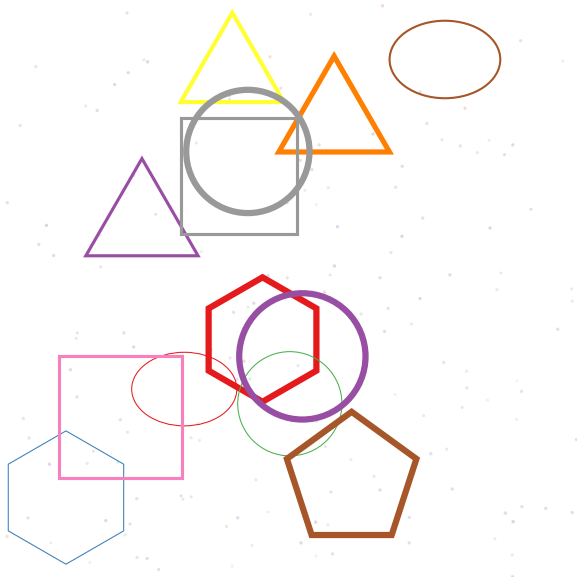[{"shape": "oval", "thickness": 0.5, "radius": 0.46, "center": [0.319, 0.325]}, {"shape": "hexagon", "thickness": 3, "radius": 0.54, "center": [0.455, 0.411]}, {"shape": "hexagon", "thickness": 0.5, "radius": 0.58, "center": [0.114, 0.138]}, {"shape": "circle", "thickness": 0.5, "radius": 0.45, "center": [0.502, 0.3]}, {"shape": "triangle", "thickness": 1.5, "radius": 0.56, "center": [0.246, 0.612]}, {"shape": "circle", "thickness": 3, "radius": 0.55, "center": [0.524, 0.382]}, {"shape": "triangle", "thickness": 2.5, "radius": 0.55, "center": [0.579, 0.791]}, {"shape": "triangle", "thickness": 2, "radius": 0.52, "center": [0.402, 0.874]}, {"shape": "pentagon", "thickness": 3, "radius": 0.59, "center": [0.609, 0.168]}, {"shape": "oval", "thickness": 1, "radius": 0.48, "center": [0.77, 0.896]}, {"shape": "square", "thickness": 1.5, "radius": 0.53, "center": [0.208, 0.277]}, {"shape": "circle", "thickness": 3, "radius": 0.53, "center": [0.429, 0.737]}, {"shape": "square", "thickness": 1.5, "radius": 0.5, "center": [0.414, 0.694]}]